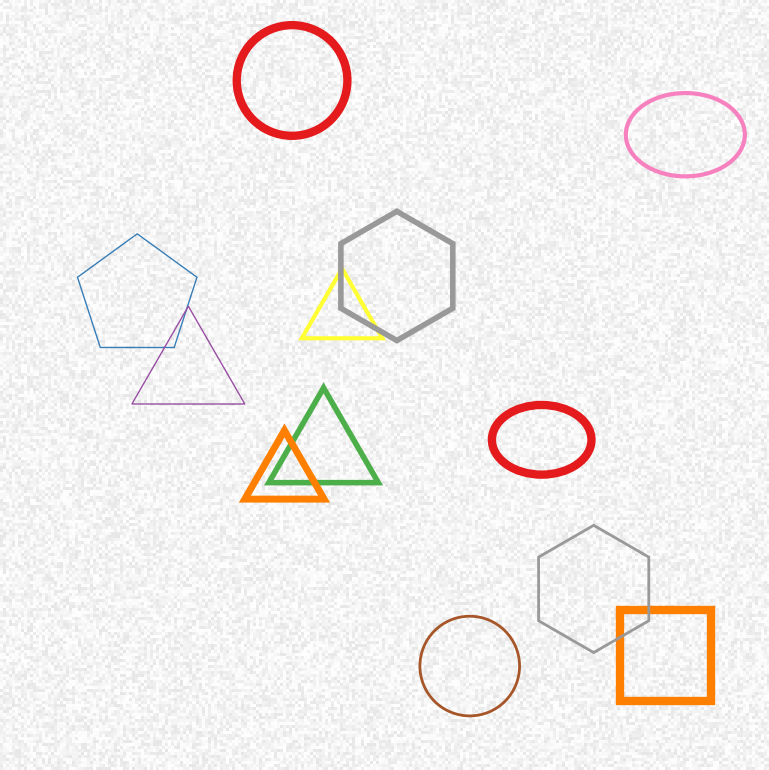[{"shape": "oval", "thickness": 3, "radius": 0.32, "center": [0.704, 0.429]}, {"shape": "circle", "thickness": 3, "radius": 0.36, "center": [0.379, 0.895]}, {"shape": "pentagon", "thickness": 0.5, "radius": 0.41, "center": [0.178, 0.615]}, {"shape": "triangle", "thickness": 2, "radius": 0.41, "center": [0.42, 0.414]}, {"shape": "triangle", "thickness": 0.5, "radius": 0.42, "center": [0.245, 0.518]}, {"shape": "triangle", "thickness": 2.5, "radius": 0.3, "center": [0.369, 0.382]}, {"shape": "square", "thickness": 3, "radius": 0.3, "center": [0.864, 0.149]}, {"shape": "triangle", "thickness": 1.5, "radius": 0.3, "center": [0.444, 0.591]}, {"shape": "circle", "thickness": 1, "radius": 0.32, "center": [0.61, 0.135]}, {"shape": "oval", "thickness": 1.5, "radius": 0.39, "center": [0.89, 0.825]}, {"shape": "hexagon", "thickness": 1, "radius": 0.41, "center": [0.771, 0.235]}, {"shape": "hexagon", "thickness": 2, "radius": 0.42, "center": [0.515, 0.642]}]